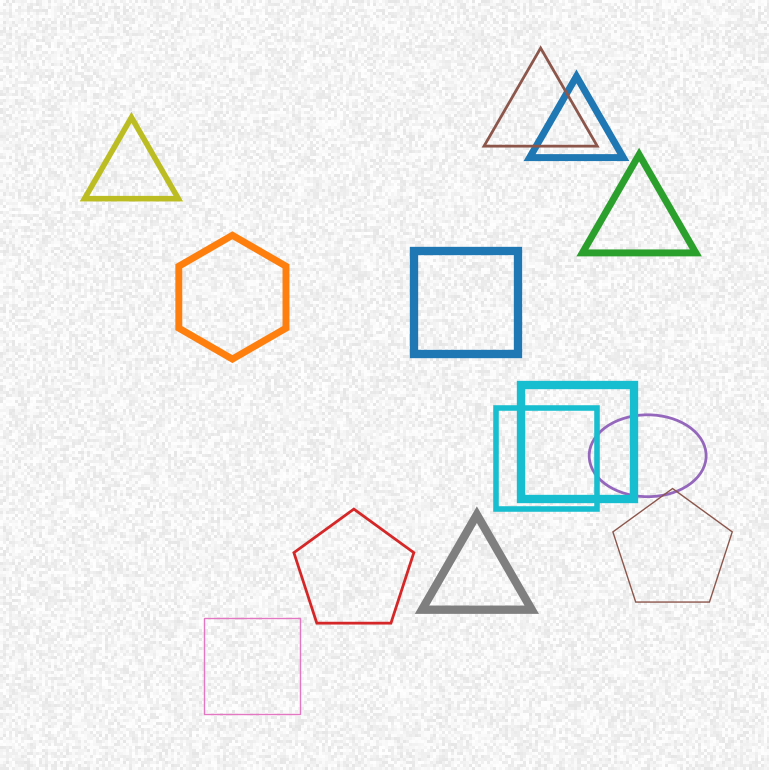[{"shape": "triangle", "thickness": 2.5, "radius": 0.35, "center": [0.749, 0.83]}, {"shape": "square", "thickness": 3, "radius": 0.34, "center": [0.605, 0.607]}, {"shape": "hexagon", "thickness": 2.5, "radius": 0.4, "center": [0.302, 0.614]}, {"shape": "triangle", "thickness": 2.5, "radius": 0.43, "center": [0.83, 0.714]}, {"shape": "pentagon", "thickness": 1, "radius": 0.41, "center": [0.46, 0.257]}, {"shape": "oval", "thickness": 1, "radius": 0.38, "center": [0.841, 0.408]}, {"shape": "triangle", "thickness": 1, "radius": 0.42, "center": [0.702, 0.853]}, {"shape": "pentagon", "thickness": 0.5, "radius": 0.41, "center": [0.873, 0.284]}, {"shape": "square", "thickness": 0.5, "radius": 0.31, "center": [0.327, 0.135]}, {"shape": "triangle", "thickness": 3, "radius": 0.41, "center": [0.619, 0.249]}, {"shape": "triangle", "thickness": 2, "radius": 0.35, "center": [0.171, 0.777]}, {"shape": "square", "thickness": 3, "radius": 0.37, "center": [0.751, 0.426]}, {"shape": "square", "thickness": 2, "radius": 0.33, "center": [0.71, 0.404]}]